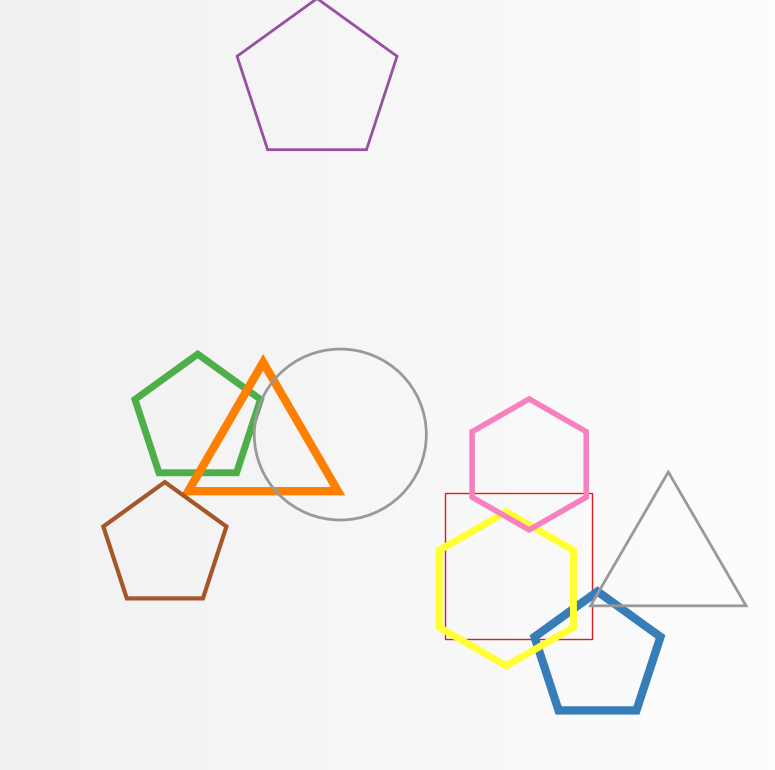[{"shape": "square", "thickness": 0.5, "radius": 0.47, "center": [0.669, 0.265]}, {"shape": "pentagon", "thickness": 3, "radius": 0.43, "center": [0.771, 0.146]}, {"shape": "pentagon", "thickness": 2.5, "radius": 0.43, "center": [0.255, 0.455]}, {"shape": "pentagon", "thickness": 1, "radius": 0.54, "center": [0.409, 0.893]}, {"shape": "triangle", "thickness": 3, "radius": 0.56, "center": [0.34, 0.418]}, {"shape": "hexagon", "thickness": 2.5, "radius": 0.5, "center": [0.653, 0.235]}, {"shape": "pentagon", "thickness": 1.5, "radius": 0.42, "center": [0.213, 0.29]}, {"shape": "hexagon", "thickness": 2, "radius": 0.43, "center": [0.683, 0.397]}, {"shape": "triangle", "thickness": 1, "radius": 0.58, "center": [0.862, 0.271]}, {"shape": "circle", "thickness": 1, "radius": 0.56, "center": [0.439, 0.436]}]